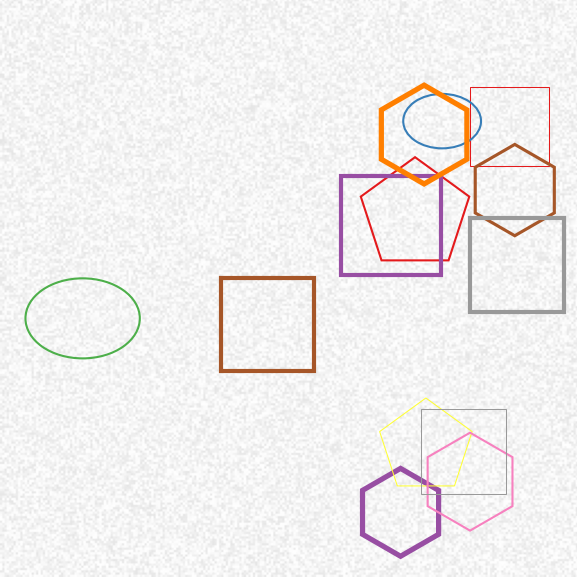[{"shape": "square", "thickness": 0.5, "radius": 0.34, "center": [0.882, 0.78]}, {"shape": "pentagon", "thickness": 1, "radius": 0.49, "center": [0.719, 0.628]}, {"shape": "oval", "thickness": 1, "radius": 0.34, "center": [0.766, 0.789]}, {"shape": "oval", "thickness": 1, "radius": 0.5, "center": [0.143, 0.448]}, {"shape": "square", "thickness": 2, "radius": 0.43, "center": [0.677, 0.609]}, {"shape": "hexagon", "thickness": 2.5, "radius": 0.38, "center": [0.694, 0.112]}, {"shape": "hexagon", "thickness": 2.5, "radius": 0.43, "center": [0.734, 0.766]}, {"shape": "pentagon", "thickness": 0.5, "radius": 0.42, "center": [0.737, 0.226]}, {"shape": "square", "thickness": 2, "radius": 0.41, "center": [0.463, 0.438]}, {"shape": "hexagon", "thickness": 1.5, "radius": 0.4, "center": [0.891, 0.67]}, {"shape": "hexagon", "thickness": 1, "radius": 0.42, "center": [0.814, 0.165]}, {"shape": "square", "thickness": 0.5, "radius": 0.37, "center": [0.803, 0.218]}, {"shape": "square", "thickness": 2, "radius": 0.41, "center": [0.896, 0.541]}]